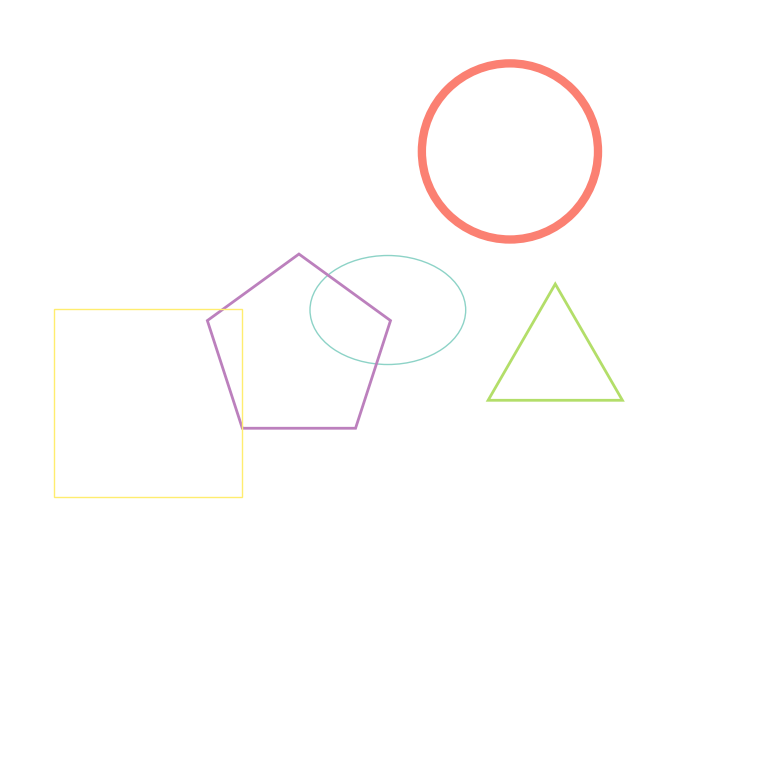[{"shape": "oval", "thickness": 0.5, "radius": 0.51, "center": [0.504, 0.597]}, {"shape": "circle", "thickness": 3, "radius": 0.57, "center": [0.662, 0.803]}, {"shape": "triangle", "thickness": 1, "radius": 0.5, "center": [0.721, 0.53]}, {"shape": "pentagon", "thickness": 1, "radius": 0.63, "center": [0.388, 0.545]}, {"shape": "square", "thickness": 0.5, "radius": 0.61, "center": [0.192, 0.477]}]